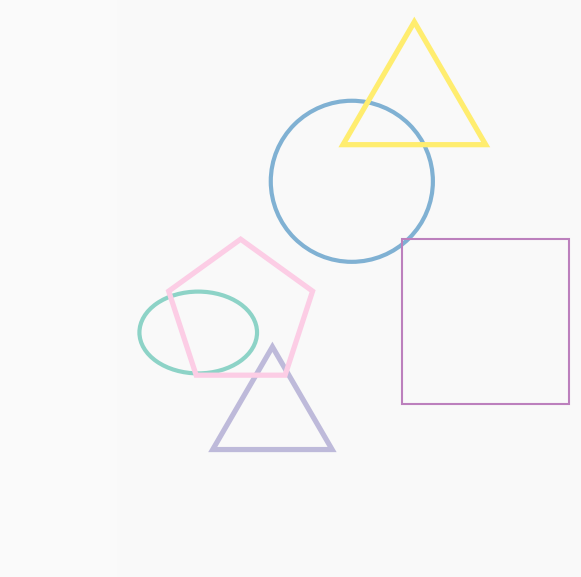[{"shape": "oval", "thickness": 2, "radius": 0.51, "center": [0.341, 0.423]}, {"shape": "triangle", "thickness": 2.5, "radius": 0.59, "center": [0.469, 0.28]}, {"shape": "circle", "thickness": 2, "radius": 0.7, "center": [0.605, 0.685]}, {"shape": "pentagon", "thickness": 2.5, "radius": 0.65, "center": [0.414, 0.455]}, {"shape": "square", "thickness": 1, "radius": 0.72, "center": [0.835, 0.442]}, {"shape": "triangle", "thickness": 2.5, "radius": 0.71, "center": [0.713, 0.82]}]